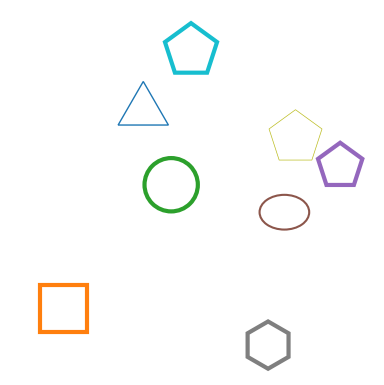[{"shape": "triangle", "thickness": 1, "radius": 0.38, "center": [0.372, 0.713]}, {"shape": "square", "thickness": 3, "radius": 0.31, "center": [0.165, 0.198]}, {"shape": "circle", "thickness": 3, "radius": 0.35, "center": [0.445, 0.52]}, {"shape": "pentagon", "thickness": 3, "radius": 0.3, "center": [0.884, 0.569]}, {"shape": "oval", "thickness": 1.5, "radius": 0.32, "center": [0.739, 0.449]}, {"shape": "hexagon", "thickness": 3, "radius": 0.31, "center": [0.696, 0.104]}, {"shape": "pentagon", "thickness": 0.5, "radius": 0.36, "center": [0.768, 0.643]}, {"shape": "pentagon", "thickness": 3, "radius": 0.36, "center": [0.496, 0.869]}]